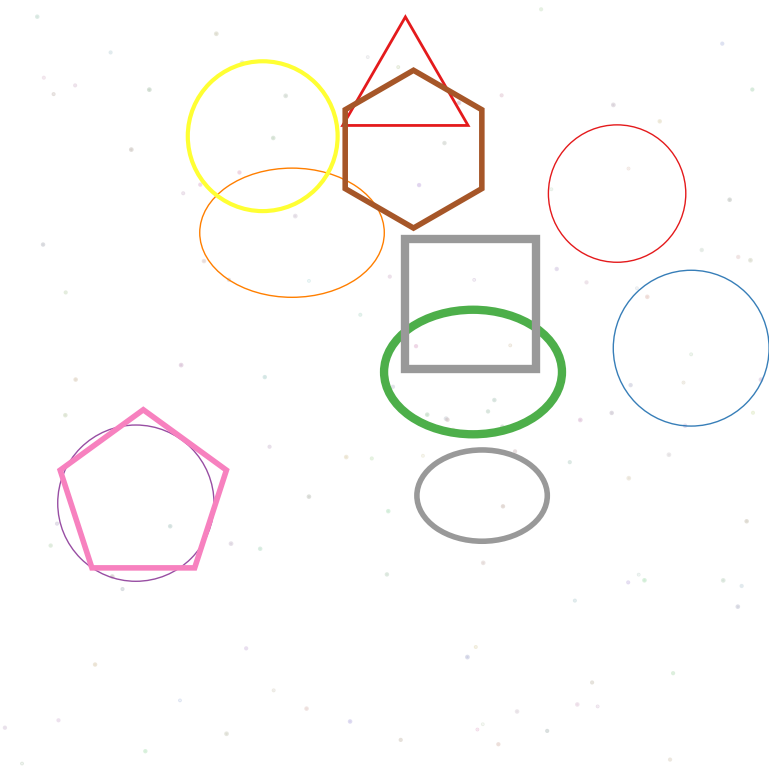[{"shape": "circle", "thickness": 0.5, "radius": 0.45, "center": [0.801, 0.749]}, {"shape": "triangle", "thickness": 1, "radius": 0.47, "center": [0.526, 0.884]}, {"shape": "circle", "thickness": 0.5, "radius": 0.51, "center": [0.898, 0.548]}, {"shape": "oval", "thickness": 3, "radius": 0.58, "center": [0.614, 0.517]}, {"shape": "circle", "thickness": 0.5, "radius": 0.51, "center": [0.176, 0.347]}, {"shape": "oval", "thickness": 0.5, "radius": 0.6, "center": [0.379, 0.698]}, {"shape": "circle", "thickness": 1.5, "radius": 0.49, "center": [0.341, 0.823]}, {"shape": "hexagon", "thickness": 2, "radius": 0.51, "center": [0.537, 0.806]}, {"shape": "pentagon", "thickness": 2, "radius": 0.57, "center": [0.186, 0.354]}, {"shape": "square", "thickness": 3, "radius": 0.42, "center": [0.611, 0.605]}, {"shape": "oval", "thickness": 2, "radius": 0.42, "center": [0.626, 0.356]}]